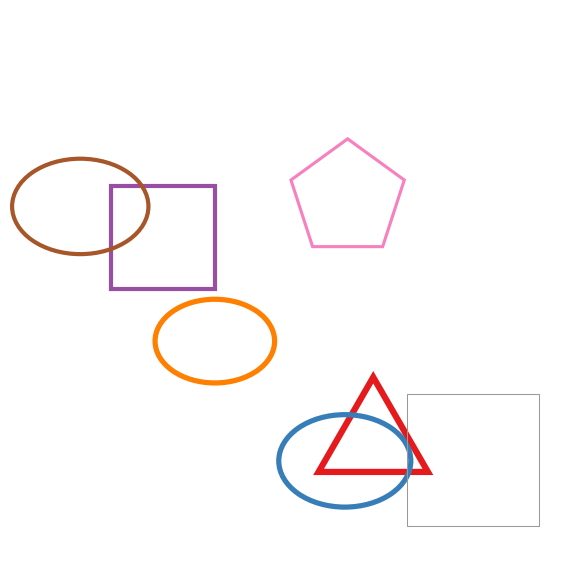[{"shape": "triangle", "thickness": 3, "radius": 0.55, "center": [0.646, 0.237]}, {"shape": "oval", "thickness": 2.5, "radius": 0.57, "center": [0.597, 0.201]}, {"shape": "square", "thickness": 2, "radius": 0.45, "center": [0.282, 0.588]}, {"shape": "oval", "thickness": 2.5, "radius": 0.52, "center": [0.372, 0.408]}, {"shape": "oval", "thickness": 2, "radius": 0.59, "center": [0.139, 0.642]}, {"shape": "pentagon", "thickness": 1.5, "radius": 0.52, "center": [0.602, 0.656]}, {"shape": "square", "thickness": 0.5, "radius": 0.57, "center": [0.819, 0.203]}]